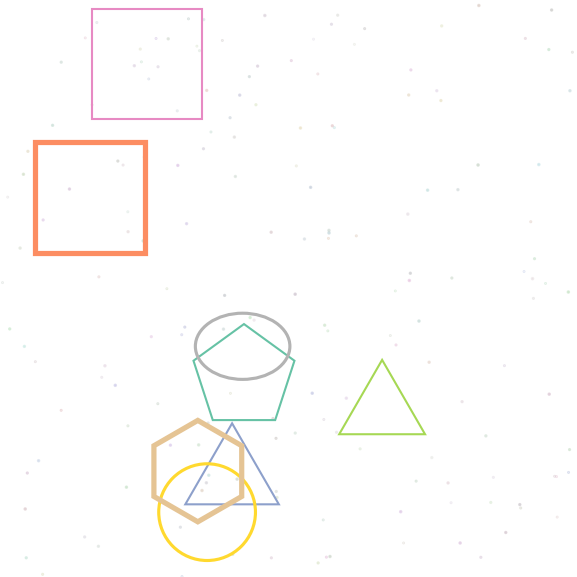[{"shape": "pentagon", "thickness": 1, "radius": 0.46, "center": [0.422, 0.346]}, {"shape": "square", "thickness": 2.5, "radius": 0.48, "center": [0.156, 0.657]}, {"shape": "triangle", "thickness": 1, "radius": 0.47, "center": [0.402, 0.173]}, {"shape": "square", "thickness": 1, "radius": 0.48, "center": [0.255, 0.889]}, {"shape": "triangle", "thickness": 1, "radius": 0.43, "center": [0.662, 0.29]}, {"shape": "circle", "thickness": 1.5, "radius": 0.42, "center": [0.359, 0.112]}, {"shape": "hexagon", "thickness": 2.5, "radius": 0.44, "center": [0.343, 0.183]}, {"shape": "oval", "thickness": 1.5, "radius": 0.41, "center": [0.42, 0.399]}]